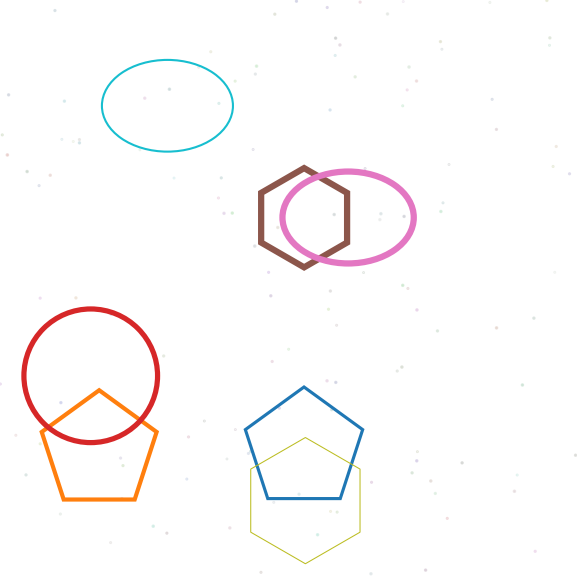[{"shape": "pentagon", "thickness": 1.5, "radius": 0.53, "center": [0.526, 0.222]}, {"shape": "pentagon", "thickness": 2, "radius": 0.52, "center": [0.172, 0.219]}, {"shape": "circle", "thickness": 2.5, "radius": 0.58, "center": [0.157, 0.348]}, {"shape": "hexagon", "thickness": 3, "radius": 0.43, "center": [0.527, 0.622]}, {"shape": "oval", "thickness": 3, "radius": 0.57, "center": [0.603, 0.623]}, {"shape": "hexagon", "thickness": 0.5, "radius": 0.55, "center": [0.529, 0.132]}, {"shape": "oval", "thickness": 1, "radius": 0.57, "center": [0.29, 0.816]}]